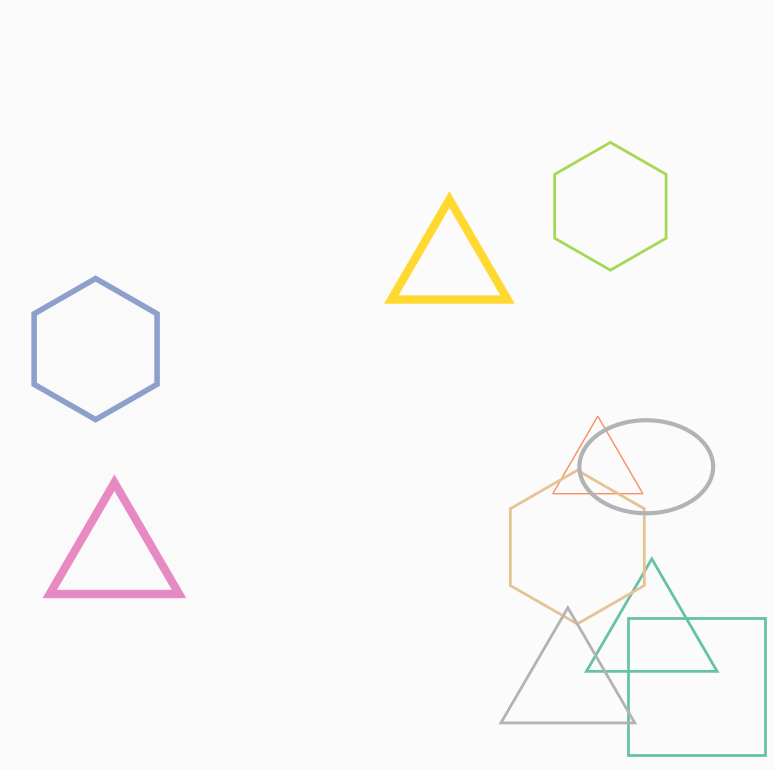[{"shape": "square", "thickness": 1, "radius": 0.44, "center": [0.898, 0.109]}, {"shape": "triangle", "thickness": 1, "radius": 0.49, "center": [0.841, 0.177]}, {"shape": "triangle", "thickness": 0.5, "radius": 0.34, "center": [0.771, 0.392]}, {"shape": "hexagon", "thickness": 2, "radius": 0.46, "center": [0.123, 0.547]}, {"shape": "triangle", "thickness": 3, "radius": 0.48, "center": [0.148, 0.277]}, {"shape": "hexagon", "thickness": 1, "radius": 0.41, "center": [0.788, 0.732]}, {"shape": "triangle", "thickness": 3, "radius": 0.43, "center": [0.58, 0.654]}, {"shape": "hexagon", "thickness": 1, "radius": 0.5, "center": [0.745, 0.289]}, {"shape": "triangle", "thickness": 1, "radius": 0.5, "center": [0.733, 0.111]}, {"shape": "oval", "thickness": 1.5, "radius": 0.43, "center": [0.834, 0.394]}]